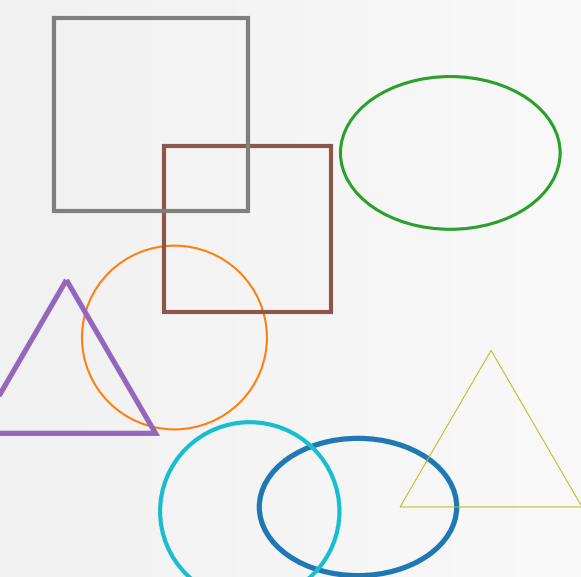[{"shape": "oval", "thickness": 2.5, "radius": 0.85, "center": [0.616, 0.121]}, {"shape": "circle", "thickness": 1, "radius": 0.8, "center": [0.3, 0.415]}, {"shape": "oval", "thickness": 1.5, "radius": 0.94, "center": [0.775, 0.734]}, {"shape": "triangle", "thickness": 2.5, "radius": 0.89, "center": [0.114, 0.337]}, {"shape": "square", "thickness": 2, "radius": 0.72, "center": [0.426, 0.602]}, {"shape": "square", "thickness": 2, "radius": 0.83, "center": [0.259, 0.801]}, {"shape": "triangle", "thickness": 0.5, "radius": 0.9, "center": [0.845, 0.212]}, {"shape": "circle", "thickness": 2, "radius": 0.77, "center": [0.43, 0.114]}]